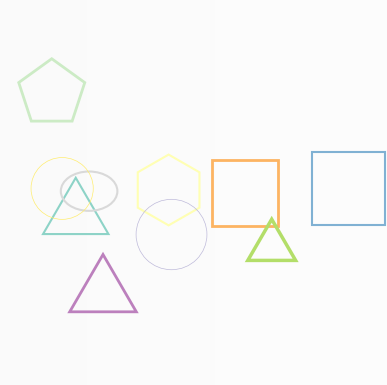[{"shape": "triangle", "thickness": 1.5, "radius": 0.49, "center": [0.195, 0.441]}, {"shape": "hexagon", "thickness": 1.5, "radius": 0.46, "center": [0.435, 0.507]}, {"shape": "circle", "thickness": 0.5, "radius": 0.46, "center": [0.443, 0.391]}, {"shape": "square", "thickness": 1.5, "radius": 0.47, "center": [0.899, 0.511]}, {"shape": "square", "thickness": 2, "radius": 0.43, "center": [0.632, 0.498]}, {"shape": "triangle", "thickness": 2.5, "radius": 0.36, "center": [0.701, 0.359]}, {"shape": "oval", "thickness": 1.5, "radius": 0.36, "center": [0.23, 0.503]}, {"shape": "triangle", "thickness": 2, "radius": 0.5, "center": [0.266, 0.24]}, {"shape": "pentagon", "thickness": 2, "radius": 0.45, "center": [0.134, 0.758]}, {"shape": "circle", "thickness": 0.5, "radius": 0.4, "center": [0.16, 0.511]}]